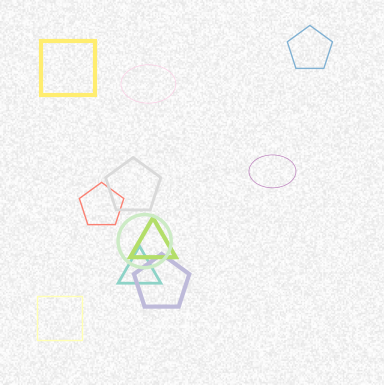[{"shape": "triangle", "thickness": 2, "radius": 0.32, "center": [0.362, 0.297]}, {"shape": "square", "thickness": 1, "radius": 0.29, "center": [0.155, 0.174]}, {"shape": "pentagon", "thickness": 3, "radius": 0.38, "center": [0.42, 0.265]}, {"shape": "pentagon", "thickness": 1, "radius": 0.3, "center": [0.264, 0.466]}, {"shape": "pentagon", "thickness": 1, "radius": 0.31, "center": [0.805, 0.872]}, {"shape": "triangle", "thickness": 3, "radius": 0.34, "center": [0.397, 0.366]}, {"shape": "oval", "thickness": 0.5, "radius": 0.36, "center": [0.385, 0.782]}, {"shape": "pentagon", "thickness": 2, "radius": 0.38, "center": [0.346, 0.516]}, {"shape": "oval", "thickness": 0.5, "radius": 0.31, "center": [0.708, 0.555]}, {"shape": "circle", "thickness": 2.5, "radius": 0.34, "center": [0.376, 0.374]}, {"shape": "square", "thickness": 3, "radius": 0.35, "center": [0.176, 0.823]}]